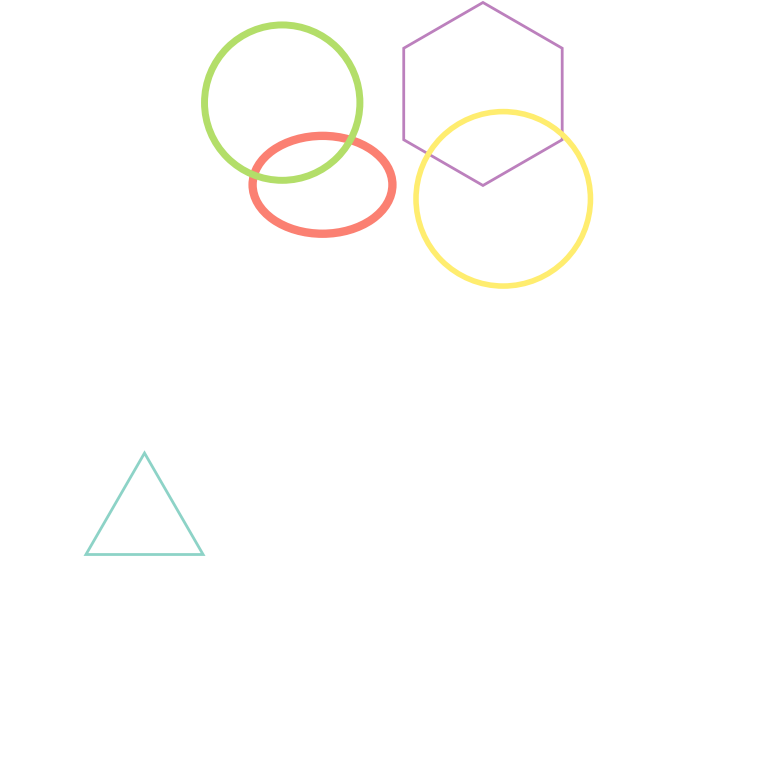[{"shape": "triangle", "thickness": 1, "radius": 0.44, "center": [0.188, 0.324]}, {"shape": "oval", "thickness": 3, "radius": 0.45, "center": [0.419, 0.76]}, {"shape": "circle", "thickness": 2.5, "radius": 0.5, "center": [0.367, 0.867]}, {"shape": "hexagon", "thickness": 1, "radius": 0.59, "center": [0.627, 0.878]}, {"shape": "circle", "thickness": 2, "radius": 0.57, "center": [0.654, 0.742]}]